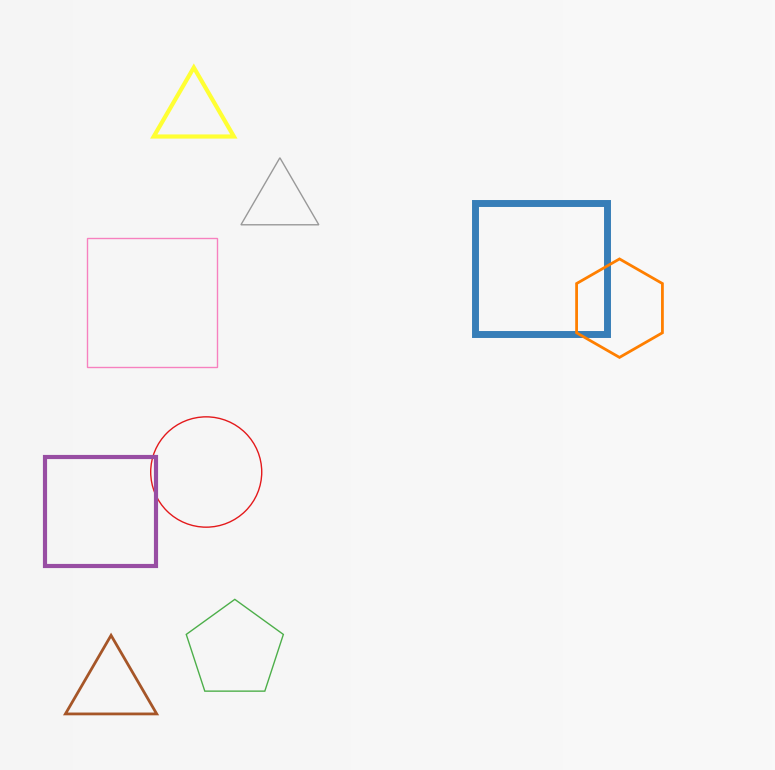[{"shape": "circle", "thickness": 0.5, "radius": 0.36, "center": [0.266, 0.387]}, {"shape": "square", "thickness": 2.5, "radius": 0.43, "center": [0.698, 0.651]}, {"shape": "pentagon", "thickness": 0.5, "radius": 0.33, "center": [0.303, 0.156]}, {"shape": "square", "thickness": 1.5, "radius": 0.36, "center": [0.13, 0.336]}, {"shape": "hexagon", "thickness": 1, "radius": 0.32, "center": [0.799, 0.6]}, {"shape": "triangle", "thickness": 1.5, "radius": 0.3, "center": [0.25, 0.853]}, {"shape": "triangle", "thickness": 1, "radius": 0.34, "center": [0.143, 0.107]}, {"shape": "square", "thickness": 0.5, "radius": 0.42, "center": [0.196, 0.607]}, {"shape": "triangle", "thickness": 0.5, "radius": 0.29, "center": [0.361, 0.737]}]